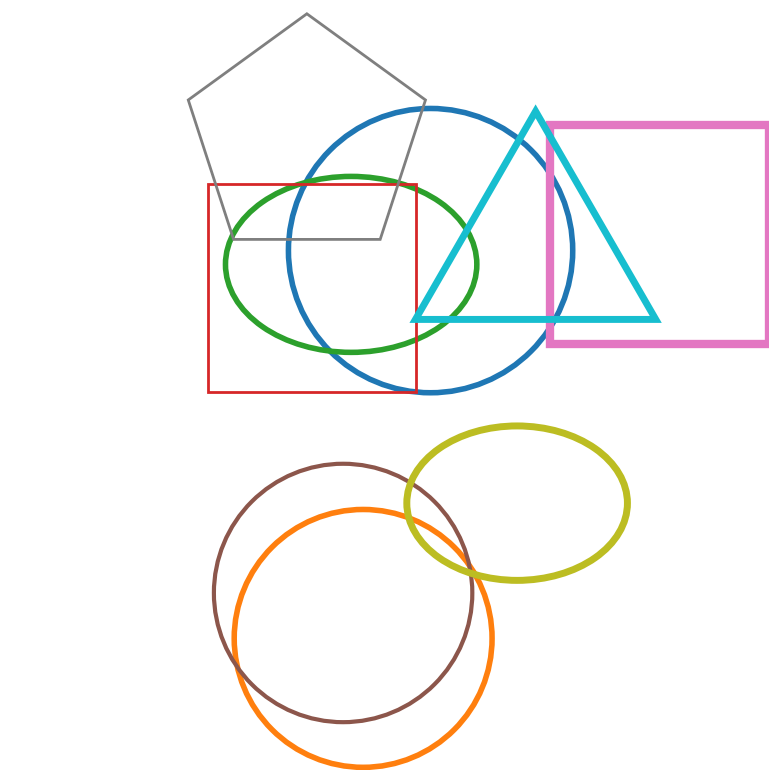[{"shape": "circle", "thickness": 2, "radius": 0.92, "center": [0.559, 0.675]}, {"shape": "circle", "thickness": 2, "radius": 0.84, "center": [0.472, 0.171]}, {"shape": "oval", "thickness": 2, "radius": 0.82, "center": [0.456, 0.657]}, {"shape": "square", "thickness": 1, "radius": 0.68, "center": [0.405, 0.626]}, {"shape": "circle", "thickness": 1.5, "radius": 0.84, "center": [0.446, 0.23]}, {"shape": "square", "thickness": 3, "radius": 0.71, "center": [0.856, 0.696]}, {"shape": "pentagon", "thickness": 1, "radius": 0.81, "center": [0.399, 0.82]}, {"shape": "oval", "thickness": 2.5, "radius": 0.72, "center": [0.672, 0.347]}, {"shape": "triangle", "thickness": 2.5, "radius": 0.9, "center": [0.696, 0.675]}]